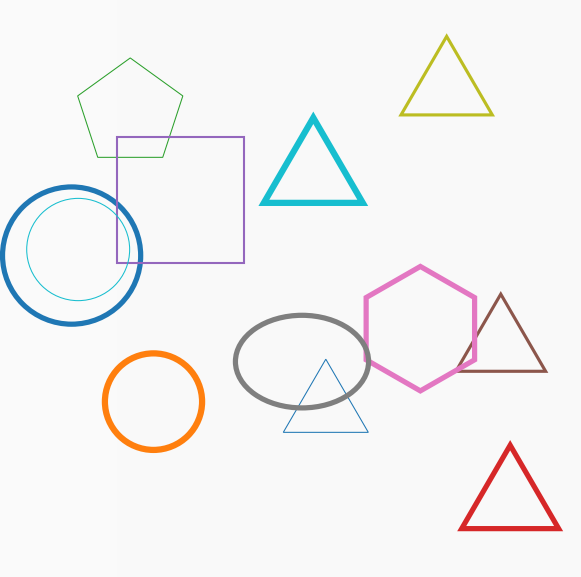[{"shape": "circle", "thickness": 2.5, "radius": 0.59, "center": [0.123, 0.557]}, {"shape": "triangle", "thickness": 0.5, "radius": 0.42, "center": [0.561, 0.293]}, {"shape": "circle", "thickness": 3, "radius": 0.42, "center": [0.264, 0.304]}, {"shape": "pentagon", "thickness": 0.5, "radius": 0.48, "center": [0.224, 0.804]}, {"shape": "triangle", "thickness": 2.5, "radius": 0.48, "center": [0.878, 0.132]}, {"shape": "square", "thickness": 1, "radius": 0.54, "center": [0.311, 0.653]}, {"shape": "triangle", "thickness": 1.5, "radius": 0.45, "center": [0.862, 0.401]}, {"shape": "hexagon", "thickness": 2.5, "radius": 0.54, "center": [0.723, 0.43]}, {"shape": "oval", "thickness": 2.5, "radius": 0.57, "center": [0.52, 0.373]}, {"shape": "triangle", "thickness": 1.5, "radius": 0.45, "center": [0.768, 0.845]}, {"shape": "triangle", "thickness": 3, "radius": 0.49, "center": [0.539, 0.697]}, {"shape": "circle", "thickness": 0.5, "radius": 0.44, "center": [0.135, 0.567]}]